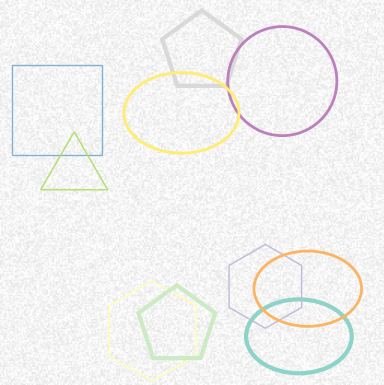[{"shape": "oval", "thickness": 3, "radius": 0.69, "center": [0.776, 0.126]}, {"shape": "hexagon", "thickness": 1, "radius": 0.65, "center": [0.396, 0.141]}, {"shape": "hexagon", "thickness": 1, "radius": 0.54, "center": [0.689, 0.256]}, {"shape": "square", "thickness": 1, "radius": 0.58, "center": [0.148, 0.714]}, {"shape": "oval", "thickness": 2, "radius": 0.7, "center": [0.799, 0.25]}, {"shape": "triangle", "thickness": 1, "radius": 0.5, "center": [0.193, 0.557]}, {"shape": "pentagon", "thickness": 3, "radius": 0.54, "center": [0.524, 0.865]}, {"shape": "circle", "thickness": 2, "radius": 0.71, "center": [0.733, 0.789]}, {"shape": "pentagon", "thickness": 3, "radius": 0.52, "center": [0.459, 0.155]}, {"shape": "oval", "thickness": 2, "radius": 0.75, "center": [0.471, 0.707]}]